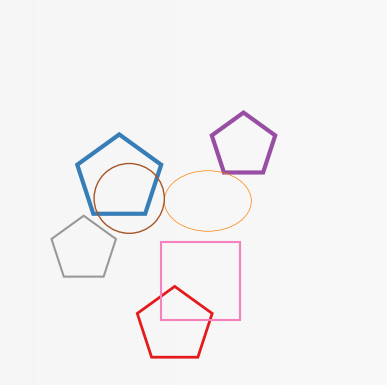[{"shape": "pentagon", "thickness": 2, "radius": 0.51, "center": [0.451, 0.154]}, {"shape": "pentagon", "thickness": 3, "radius": 0.57, "center": [0.308, 0.537]}, {"shape": "pentagon", "thickness": 3, "radius": 0.43, "center": [0.628, 0.622]}, {"shape": "oval", "thickness": 0.5, "radius": 0.56, "center": [0.536, 0.478]}, {"shape": "circle", "thickness": 1, "radius": 0.45, "center": [0.333, 0.485]}, {"shape": "square", "thickness": 1.5, "radius": 0.51, "center": [0.517, 0.27]}, {"shape": "pentagon", "thickness": 1.5, "radius": 0.44, "center": [0.216, 0.352]}]